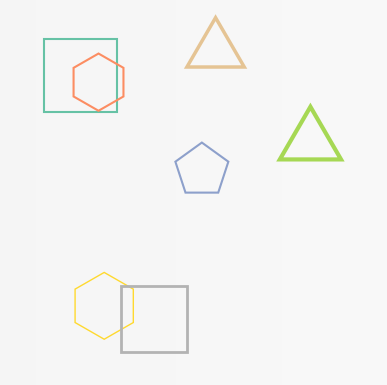[{"shape": "square", "thickness": 1.5, "radius": 0.47, "center": [0.207, 0.803]}, {"shape": "hexagon", "thickness": 1.5, "radius": 0.37, "center": [0.254, 0.787]}, {"shape": "pentagon", "thickness": 1.5, "radius": 0.36, "center": [0.521, 0.558]}, {"shape": "triangle", "thickness": 3, "radius": 0.46, "center": [0.801, 0.631]}, {"shape": "hexagon", "thickness": 1, "radius": 0.43, "center": [0.269, 0.206]}, {"shape": "triangle", "thickness": 2.5, "radius": 0.43, "center": [0.556, 0.869]}, {"shape": "square", "thickness": 2, "radius": 0.42, "center": [0.397, 0.171]}]